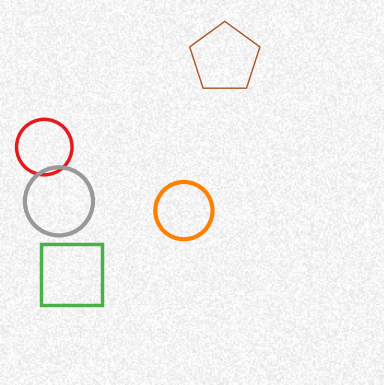[{"shape": "circle", "thickness": 2.5, "radius": 0.36, "center": [0.115, 0.618]}, {"shape": "square", "thickness": 2.5, "radius": 0.39, "center": [0.186, 0.287]}, {"shape": "circle", "thickness": 3, "radius": 0.37, "center": [0.478, 0.453]}, {"shape": "pentagon", "thickness": 1, "radius": 0.48, "center": [0.584, 0.849]}, {"shape": "circle", "thickness": 3, "radius": 0.44, "center": [0.153, 0.477]}]